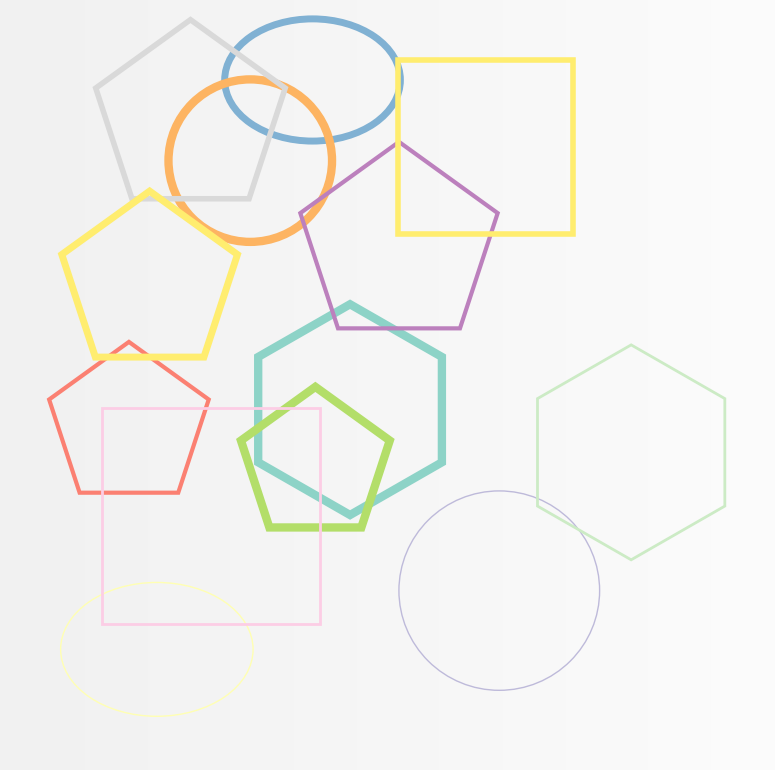[{"shape": "hexagon", "thickness": 3, "radius": 0.68, "center": [0.452, 0.468]}, {"shape": "oval", "thickness": 0.5, "radius": 0.62, "center": [0.202, 0.157]}, {"shape": "circle", "thickness": 0.5, "radius": 0.65, "center": [0.644, 0.233]}, {"shape": "pentagon", "thickness": 1.5, "radius": 0.54, "center": [0.166, 0.448]}, {"shape": "oval", "thickness": 2.5, "radius": 0.57, "center": [0.403, 0.896]}, {"shape": "circle", "thickness": 3, "radius": 0.53, "center": [0.323, 0.791]}, {"shape": "pentagon", "thickness": 3, "radius": 0.5, "center": [0.407, 0.397]}, {"shape": "square", "thickness": 1, "radius": 0.7, "center": [0.272, 0.33]}, {"shape": "pentagon", "thickness": 2, "radius": 0.64, "center": [0.246, 0.846]}, {"shape": "pentagon", "thickness": 1.5, "radius": 0.67, "center": [0.515, 0.682]}, {"shape": "hexagon", "thickness": 1, "radius": 0.7, "center": [0.814, 0.413]}, {"shape": "pentagon", "thickness": 2.5, "radius": 0.6, "center": [0.193, 0.633]}, {"shape": "square", "thickness": 2, "radius": 0.56, "center": [0.626, 0.809]}]